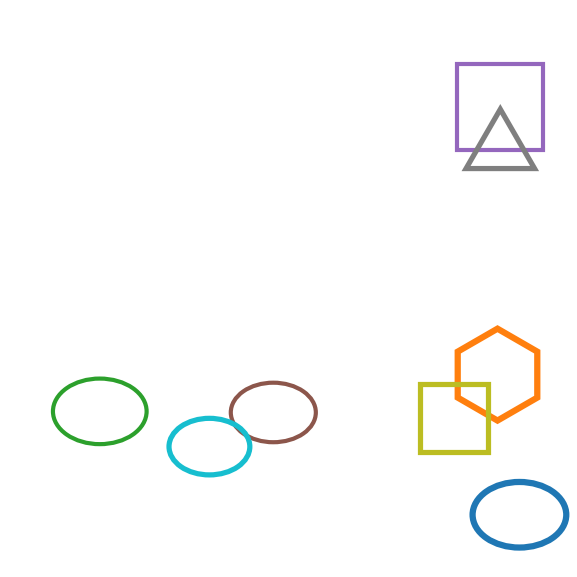[{"shape": "oval", "thickness": 3, "radius": 0.41, "center": [0.899, 0.108]}, {"shape": "hexagon", "thickness": 3, "radius": 0.4, "center": [0.861, 0.35]}, {"shape": "oval", "thickness": 2, "radius": 0.41, "center": [0.173, 0.287]}, {"shape": "square", "thickness": 2, "radius": 0.37, "center": [0.865, 0.813]}, {"shape": "oval", "thickness": 2, "radius": 0.37, "center": [0.473, 0.285]}, {"shape": "triangle", "thickness": 2.5, "radius": 0.34, "center": [0.866, 0.742]}, {"shape": "square", "thickness": 2.5, "radius": 0.29, "center": [0.786, 0.275]}, {"shape": "oval", "thickness": 2.5, "radius": 0.35, "center": [0.363, 0.226]}]